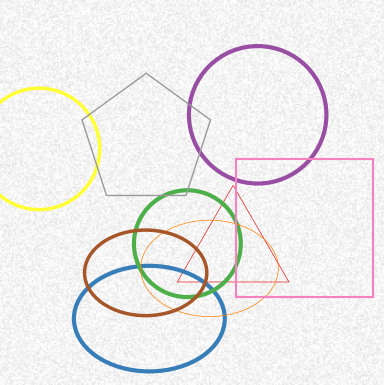[{"shape": "triangle", "thickness": 0.5, "radius": 0.84, "center": [0.606, 0.351]}, {"shape": "oval", "thickness": 3, "radius": 0.98, "center": [0.388, 0.172]}, {"shape": "circle", "thickness": 3, "radius": 0.69, "center": [0.487, 0.367]}, {"shape": "circle", "thickness": 3, "radius": 0.89, "center": [0.669, 0.702]}, {"shape": "oval", "thickness": 0.5, "radius": 0.89, "center": [0.544, 0.303]}, {"shape": "circle", "thickness": 2.5, "radius": 0.79, "center": [0.101, 0.613]}, {"shape": "oval", "thickness": 2.5, "radius": 0.79, "center": [0.378, 0.291]}, {"shape": "square", "thickness": 1.5, "radius": 0.89, "center": [0.79, 0.408]}, {"shape": "pentagon", "thickness": 1, "radius": 0.88, "center": [0.38, 0.634]}]